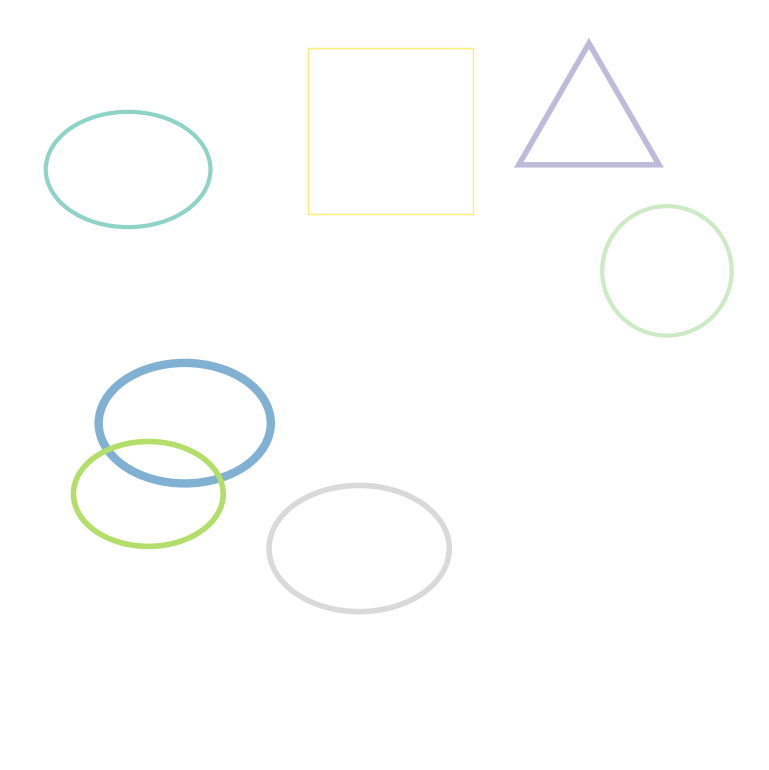[{"shape": "oval", "thickness": 1.5, "radius": 0.53, "center": [0.166, 0.78]}, {"shape": "triangle", "thickness": 2, "radius": 0.53, "center": [0.765, 0.839]}, {"shape": "oval", "thickness": 3, "radius": 0.56, "center": [0.24, 0.45]}, {"shape": "oval", "thickness": 2, "radius": 0.49, "center": [0.193, 0.359]}, {"shape": "oval", "thickness": 2, "radius": 0.59, "center": [0.466, 0.288]}, {"shape": "circle", "thickness": 1.5, "radius": 0.42, "center": [0.866, 0.648]}, {"shape": "square", "thickness": 0.5, "radius": 0.54, "center": [0.507, 0.829]}]